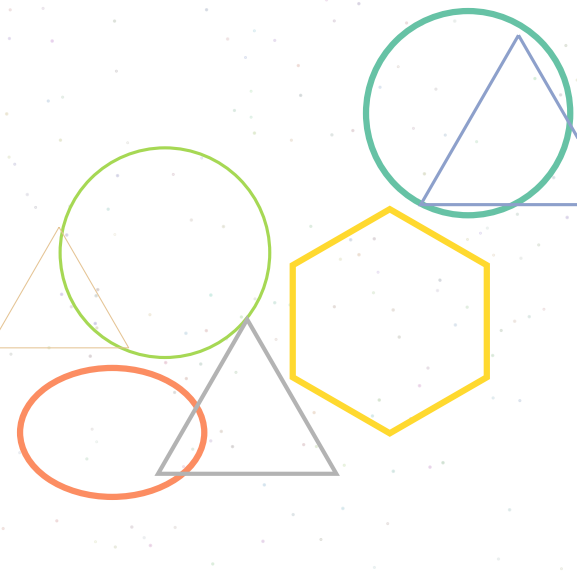[{"shape": "circle", "thickness": 3, "radius": 0.88, "center": [0.811, 0.803]}, {"shape": "oval", "thickness": 3, "radius": 0.8, "center": [0.194, 0.25]}, {"shape": "triangle", "thickness": 1.5, "radius": 0.98, "center": [0.898, 0.743]}, {"shape": "circle", "thickness": 1.5, "radius": 0.91, "center": [0.286, 0.562]}, {"shape": "hexagon", "thickness": 3, "radius": 0.97, "center": [0.675, 0.443]}, {"shape": "triangle", "thickness": 0.5, "radius": 0.7, "center": [0.102, 0.466]}, {"shape": "triangle", "thickness": 2, "radius": 0.89, "center": [0.428, 0.268]}]